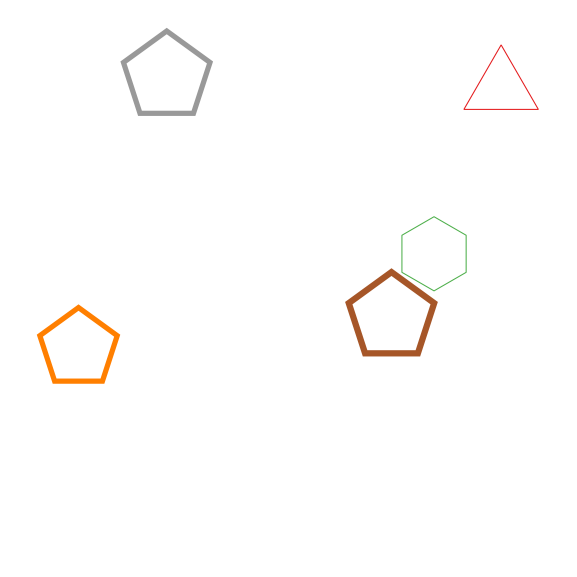[{"shape": "triangle", "thickness": 0.5, "radius": 0.37, "center": [0.868, 0.847]}, {"shape": "hexagon", "thickness": 0.5, "radius": 0.32, "center": [0.752, 0.56]}, {"shape": "pentagon", "thickness": 2.5, "radius": 0.35, "center": [0.136, 0.396]}, {"shape": "pentagon", "thickness": 3, "radius": 0.39, "center": [0.678, 0.45]}, {"shape": "pentagon", "thickness": 2.5, "radius": 0.39, "center": [0.289, 0.867]}]